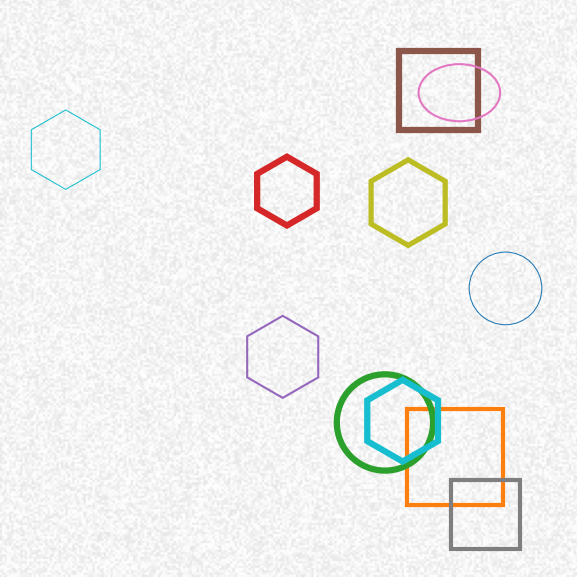[{"shape": "circle", "thickness": 0.5, "radius": 0.31, "center": [0.875, 0.5]}, {"shape": "square", "thickness": 2, "radius": 0.41, "center": [0.788, 0.207]}, {"shape": "circle", "thickness": 3, "radius": 0.42, "center": [0.667, 0.268]}, {"shape": "hexagon", "thickness": 3, "radius": 0.3, "center": [0.497, 0.668]}, {"shape": "hexagon", "thickness": 1, "radius": 0.36, "center": [0.49, 0.381]}, {"shape": "square", "thickness": 3, "radius": 0.34, "center": [0.759, 0.842]}, {"shape": "oval", "thickness": 1, "radius": 0.35, "center": [0.795, 0.839]}, {"shape": "square", "thickness": 2, "radius": 0.3, "center": [0.841, 0.108]}, {"shape": "hexagon", "thickness": 2.5, "radius": 0.37, "center": [0.707, 0.648]}, {"shape": "hexagon", "thickness": 3, "radius": 0.35, "center": [0.697, 0.271]}, {"shape": "hexagon", "thickness": 0.5, "radius": 0.34, "center": [0.114, 0.74]}]